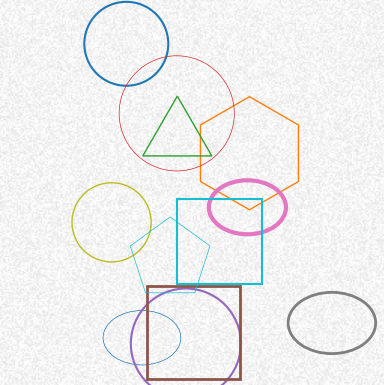[{"shape": "circle", "thickness": 1.5, "radius": 0.55, "center": [0.328, 0.886]}, {"shape": "oval", "thickness": 0.5, "radius": 0.5, "center": [0.369, 0.123]}, {"shape": "hexagon", "thickness": 1, "radius": 0.73, "center": [0.648, 0.602]}, {"shape": "triangle", "thickness": 1, "radius": 0.52, "center": [0.46, 0.647]}, {"shape": "circle", "thickness": 0.5, "radius": 0.75, "center": [0.459, 0.706]}, {"shape": "circle", "thickness": 1.5, "radius": 0.71, "center": [0.483, 0.108]}, {"shape": "square", "thickness": 2, "radius": 0.6, "center": [0.502, 0.137]}, {"shape": "oval", "thickness": 3, "radius": 0.5, "center": [0.643, 0.462]}, {"shape": "oval", "thickness": 2, "radius": 0.57, "center": [0.862, 0.161]}, {"shape": "circle", "thickness": 1, "radius": 0.51, "center": [0.29, 0.423]}, {"shape": "pentagon", "thickness": 0.5, "radius": 0.54, "center": [0.442, 0.328]}, {"shape": "square", "thickness": 1.5, "radius": 0.55, "center": [0.571, 0.372]}]